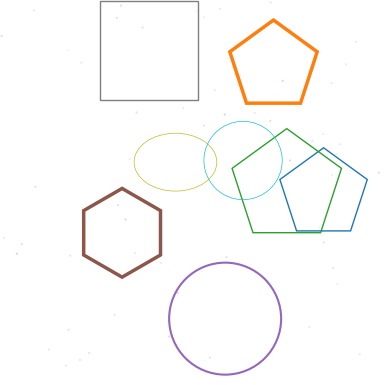[{"shape": "pentagon", "thickness": 1, "radius": 0.6, "center": [0.84, 0.497]}, {"shape": "pentagon", "thickness": 2.5, "radius": 0.6, "center": [0.71, 0.829]}, {"shape": "pentagon", "thickness": 1, "radius": 0.75, "center": [0.745, 0.516]}, {"shape": "circle", "thickness": 1.5, "radius": 0.73, "center": [0.585, 0.172]}, {"shape": "hexagon", "thickness": 2.5, "radius": 0.58, "center": [0.317, 0.395]}, {"shape": "square", "thickness": 1, "radius": 0.64, "center": [0.387, 0.869]}, {"shape": "oval", "thickness": 0.5, "radius": 0.54, "center": [0.456, 0.579]}, {"shape": "circle", "thickness": 0.5, "radius": 0.51, "center": [0.631, 0.583]}]